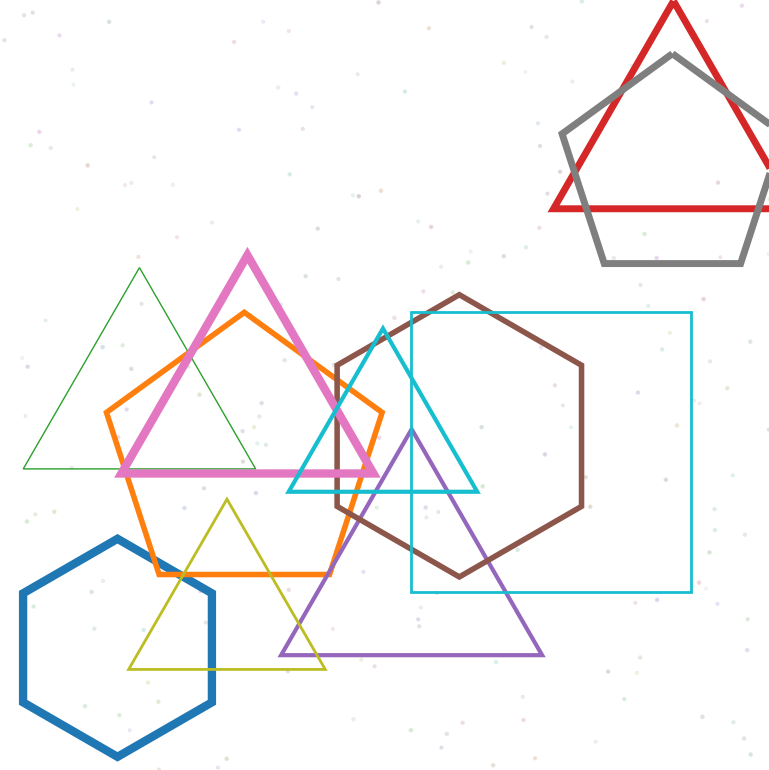[{"shape": "hexagon", "thickness": 3, "radius": 0.71, "center": [0.153, 0.159]}, {"shape": "pentagon", "thickness": 2, "radius": 0.94, "center": [0.317, 0.406]}, {"shape": "triangle", "thickness": 0.5, "radius": 0.87, "center": [0.181, 0.478]}, {"shape": "triangle", "thickness": 2.5, "radius": 0.9, "center": [0.875, 0.819]}, {"shape": "triangle", "thickness": 1.5, "radius": 0.98, "center": [0.535, 0.247]}, {"shape": "hexagon", "thickness": 2, "radius": 0.92, "center": [0.597, 0.434]}, {"shape": "triangle", "thickness": 3, "radius": 0.95, "center": [0.321, 0.48]}, {"shape": "pentagon", "thickness": 2.5, "radius": 0.75, "center": [0.873, 0.78]}, {"shape": "triangle", "thickness": 1, "radius": 0.74, "center": [0.295, 0.204]}, {"shape": "triangle", "thickness": 1.5, "radius": 0.71, "center": [0.497, 0.432]}, {"shape": "square", "thickness": 1, "radius": 0.91, "center": [0.716, 0.413]}]